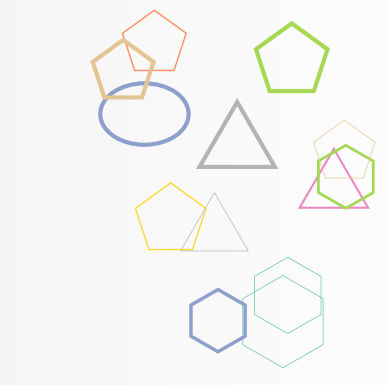[{"shape": "hexagon", "thickness": 0.5, "radius": 0.6, "center": [0.73, 0.165]}, {"shape": "hexagon", "thickness": 0.5, "radius": 0.49, "center": [0.743, 0.233]}, {"shape": "pentagon", "thickness": 1, "radius": 0.43, "center": [0.398, 0.887]}, {"shape": "oval", "thickness": 3, "radius": 0.57, "center": [0.373, 0.704]}, {"shape": "hexagon", "thickness": 2.5, "radius": 0.4, "center": [0.563, 0.167]}, {"shape": "triangle", "thickness": 1.5, "radius": 0.51, "center": [0.862, 0.511]}, {"shape": "hexagon", "thickness": 2, "radius": 0.41, "center": [0.892, 0.541]}, {"shape": "pentagon", "thickness": 3, "radius": 0.49, "center": [0.753, 0.842]}, {"shape": "pentagon", "thickness": 1, "radius": 0.48, "center": [0.441, 0.429]}, {"shape": "pentagon", "thickness": 3, "radius": 0.41, "center": [0.318, 0.814]}, {"shape": "pentagon", "thickness": 0.5, "radius": 0.42, "center": [0.889, 0.605]}, {"shape": "triangle", "thickness": 0.5, "radius": 0.51, "center": [0.553, 0.399]}, {"shape": "triangle", "thickness": 3, "radius": 0.56, "center": [0.612, 0.623]}]